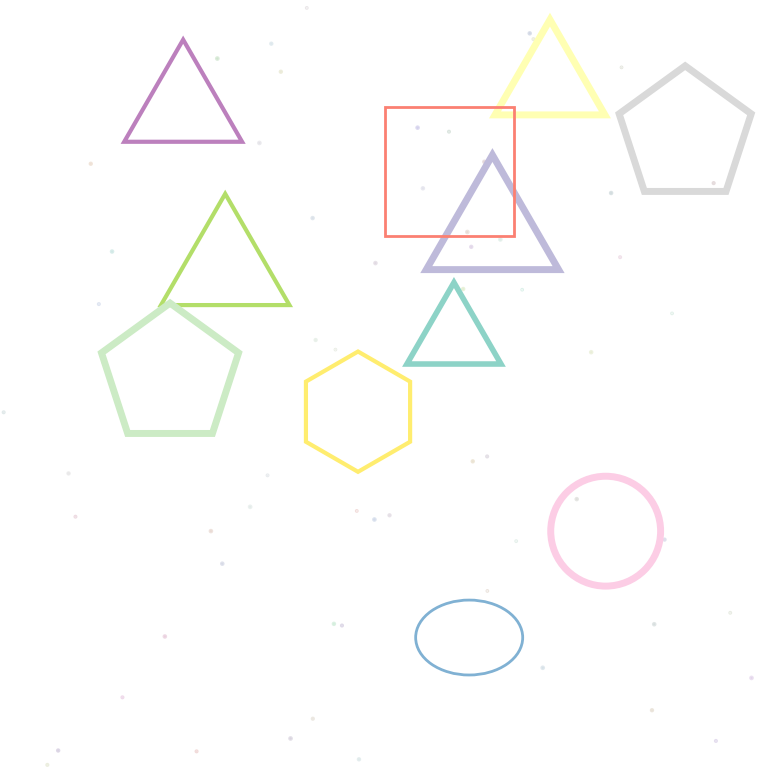[{"shape": "triangle", "thickness": 2, "radius": 0.35, "center": [0.59, 0.563]}, {"shape": "triangle", "thickness": 2.5, "radius": 0.41, "center": [0.714, 0.892]}, {"shape": "triangle", "thickness": 2.5, "radius": 0.5, "center": [0.64, 0.699]}, {"shape": "square", "thickness": 1, "radius": 0.42, "center": [0.584, 0.777]}, {"shape": "oval", "thickness": 1, "radius": 0.35, "center": [0.609, 0.172]}, {"shape": "triangle", "thickness": 1.5, "radius": 0.48, "center": [0.292, 0.652]}, {"shape": "circle", "thickness": 2.5, "radius": 0.36, "center": [0.787, 0.31]}, {"shape": "pentagon", "thickness": 2.5, "radius": 0.45, "center": [0.89, 0.824]}, {"shape": "triangle", "thickness": 1.5, "radius": 0.44, "center": [0.238, 0.86]}, {"shape": "pentagon", "thickness": 2.5, "radius": 0.47, "center": [0.221, 0.513]}, {"shape": "hexagon", "thickness": 1.5, "radius": 0.39, "center": [0.465, 0.465]}]